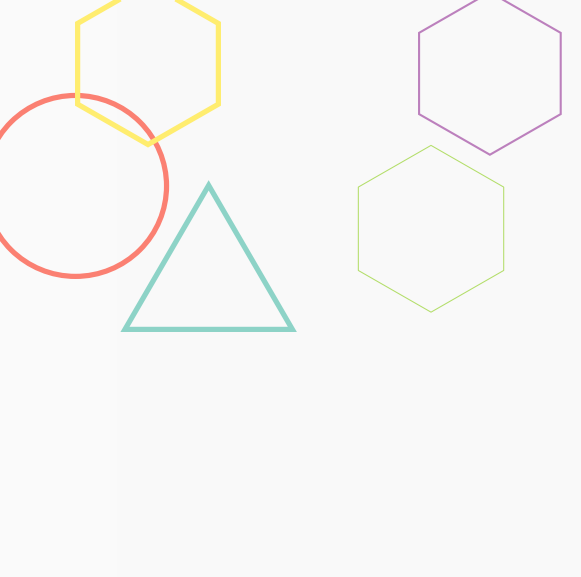[{"shape": "triangle", "thickness": 2.5, "radius": 0.83, "center": [0.359, 0.512]}, {"shape": "circle", "thickness": 2.5, "radius": 0.78, "center": [0.13, 0.677]}, {"shape": "hexagon", "thickness": 0.5, "radius": 0.72, "center": [0.742, 0.603]}, {"shape": "hexagon", "thickness": 1, "radius": 0.7, "center": [0.843, 0.872]}, {"shape": "hexagon", "thickness": 2.5, "radius": 0.7, "center": [0.255, 0.889]}]